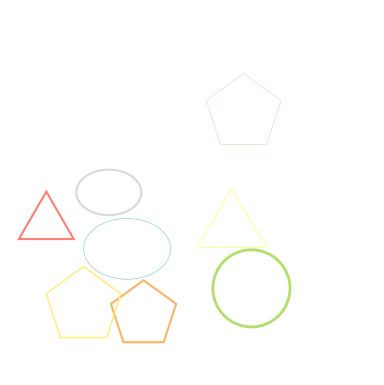[{"shape": "oval", "thickness": 0.5, "radius": 0.57, "center": [0.33, 0.354]}, {"shape": "triangle", "thickness": 1, "radius": 0.51, "center": [0.601, 0.409]}, {"shape": "triangle", "thickness": 1.5, "radius": 0.41, "center": [0.12, 0.42]}, {"shape": "pentagon", "thickness": 1.5, "radius": 0.44, "center": [0.373, 0.183]}, {"shape": "circle", "thickness": 2, "radius": 0.5, "center": [0.653, 0.251]}, {"shape": "oval", "thickness": 1.5, "radius": 0.42, "center": [0.283, 0.5]}, {"shape": "pentagon", "thickness": 0.5, "radius": 0.51, "center": [0.633, 0.707]}, {"shape": "pentagon", "thickness": 1, "radius": 0.51, "center": [0.217, 0.206]}]